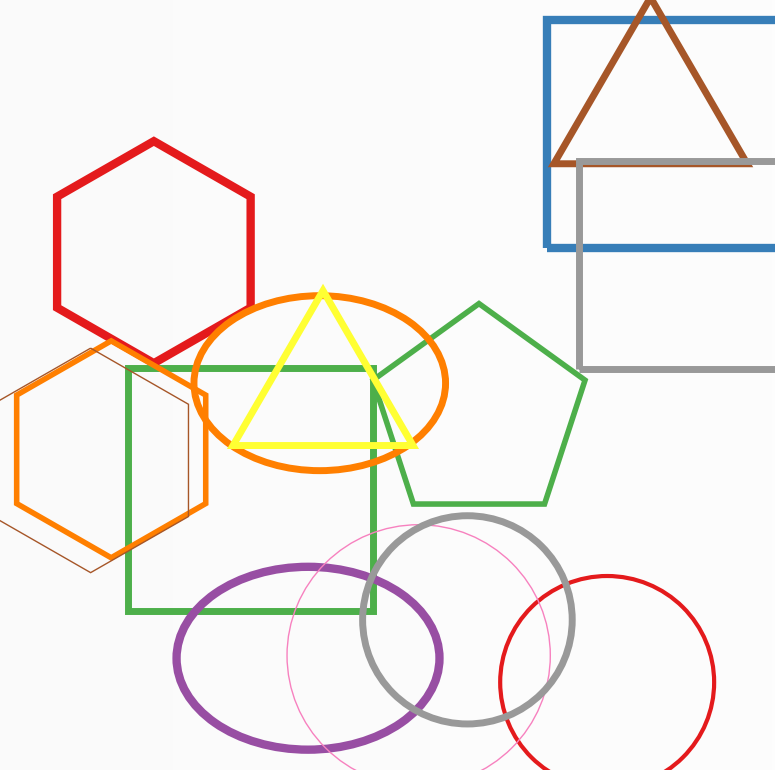[{"shape": "hexagon", "thickness": 3, "radius": 0.72, "center": [0.199, 0.672]}, {"shape": "circle", "thickness": 1.5, "radius": 0.69, "center": [0.783, 0.114]}, {"shape": "square", "thickness": 3, "radius": 0.74, "center": [0.854, 0.826]}, {"shape": "pentagon", "thickness": 2, "radius": 0.72, "center": [0.618, 0.462]}, {"shape": "square", "thickness": 2.5, "radius": 0.79, "center": [0.323, 0.364]}, {"shape": "oval", "thickness": 3, "radius": 0.85, "center": [0.397, 0.145]}, {"shape": "oval", "thickness": 2.5, "radius": 0.81, "center": [0.413, 0.502]}, {"shape": "hexagon", "thickness": 2, "radius": 0.7, "center": [0.143, 0.416]}, {"shape": "triangle", "thickness": 2.5, "radius": 0.67, "center": [0.417, 0.488]}, {"shape": "triangle", "thickness": 2.5, "radius": 0.72, "center": [0.839, 0.859]}, {"shape": "hexagon", "thickness": 0.5, "radius": 0.73, "center": [0.117, 0.402]}, {"shape": "circle", "thickness": 0.5, "radius": 0.85, "center": [0.54, 0.149]}, {"shape": "square", "thickness": 2.5, "radius": 0.67, "center": [0.881, 0.656]}, {"shape": "circle", "thickness": 2.5, "radius": 0.68, "center": [0.603, 0.195]}]